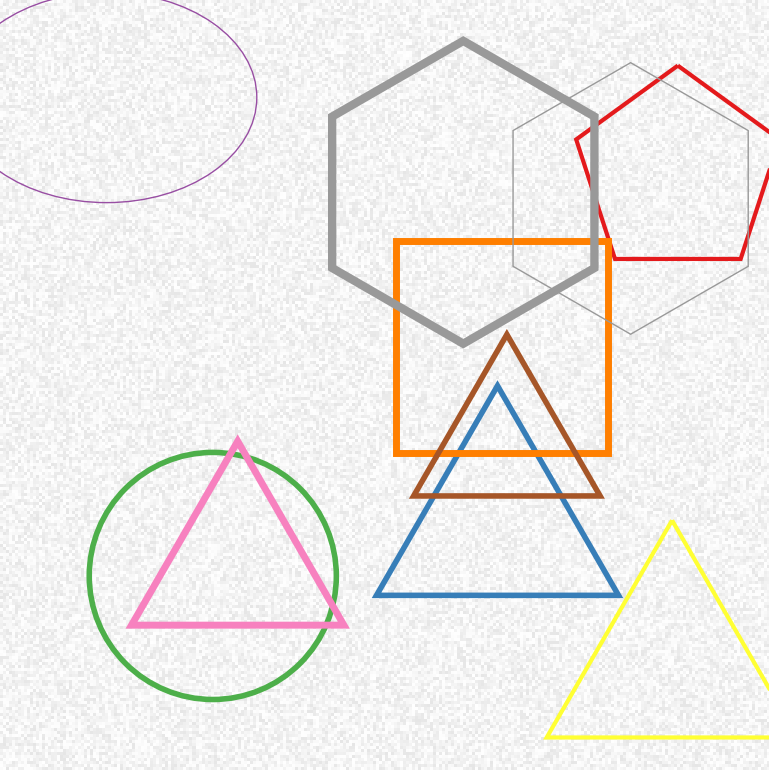[{"shape": "pentagon", "thickness": 1.5, "radius": 0.69, "center": [0.88, 0.776]}, {"shape": "triangle", "thickness": 2, "radius": 0.91, "center": [0.646, 0.318]}, {"shape": "circle", "thickness": 2, "radius": 0.8, "center": [0.276, 0.252]}, {"shape": "oval", "thickness": 0.5, "radius": 0.98, "center": [0.138, 0.873]}, {"shape": "square", "thickness": 2.5, "radius": 0.69, "center": [0.652, 0.55]}, {"shape": "triangle", "thickness": 1.5, "radius": 0.94, "center": [0.873, 0.136]}, {"shape": "triangle", "thickness": 2, "radius": 0.7, "center": [0.658, 0.426]}, {"shape": "triangle", "thickness": 2.5, "radius": 0.8, "center": [0.309, 0.268]}, {"shape": "hexagon", "thickness": 3, "radius": 0.98, "center": [0.602, 0.75]}, {"shape": "hexagon", "thickness": 0.5, "radius": 0.88, "center": [0.819, 0.742]}]